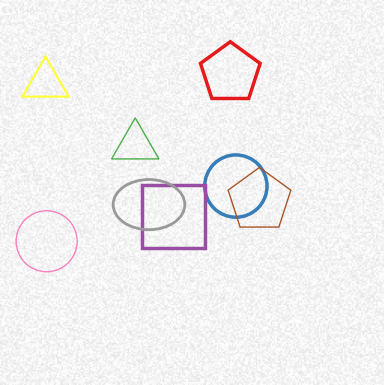[{"shape": "pentagon", "thickness": 2.5, "radius": 0.41, "center": [0.598, 0.81]}, {"shape": "circle", "thickness": 2.5, "radius": 0.4, "center": [0.613, 0.517]}, {"shape": "triangle", "thickness": 1, "radius": 0.36, "center": [0.351, 0.623]}, {"shape": "square", "thickness": 2.5, "radius": 0.41, "center": [0.45, 0.438]}, {"shape": "triangle", "thickness": 1.5, "radius": 0.35, "center": [0.118, 0.784]}, {"shape": "pentagon", "thickness": 1, "radius": 0.43, "center": [0.674, 0.48]}, {"shape": "circle", "thickness": 1, "radius": 0.4, "center": [0.121, 0.373]}, {"shape": "oval", "thickness": 2, "radius": 0.47, "center": [0.387, 0.469]}]